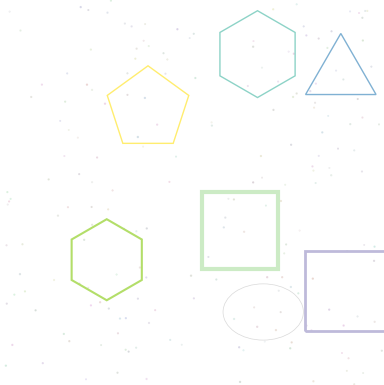[{"shape": "hexagon", "thickness": 1, "radius": 0.56, "center": [0.669, 0.859]}, {"shape": "square", "thickness": 2, "radius": 0.52, "center": [0.896, 0.244]}, {"shape": "triangle", "thickness": 1, "radius": 0.53, "center": [0.885, 0.807]}, {"shape": "hexagon", "thickness": 1.5, "radius": 0.53, "center": [0.277, 0.325]}, {"shape": "oval", "thickness": 0.5, "radius": 0.52, "center": [0.684, 0.19]}, {"shape": "square", "thickness": 3, "radius": 0.5, "center": [0.624, 0.401]}, {"shape": "pentagon", "thickness": 1, "radius": 0.56, "center": [0.384, 0.718]}]